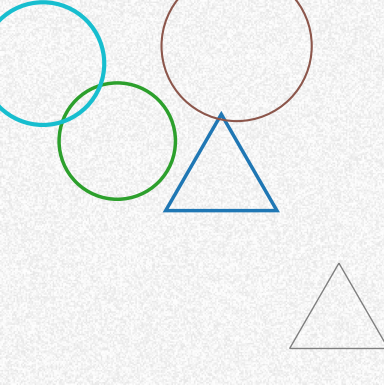[{"shape": "triangle", "thickness": 2.5, "radius": 0.83, "center": [0.575, 0.536]}, {"shape": "circle", "thickness": 2.5, "radius": 0.76, "center": [0.305, 0.634]}, {"shape": "circle", "thickness": 1.5, "radius": 0.98, "center": [0.615, 0.88]}, {"shape": "triangle", "thickness": 1, "radius": 0.74, "center": [0.88, 0.169]}, {"shape": "circle", "thickness": 3, "radius": 0.8, "center": [0.111, 0.835]}]